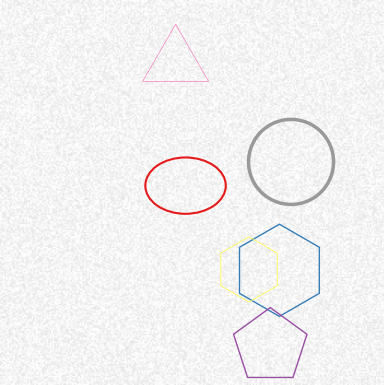[{"shape": "oval", "thickness": 1.5, "radius": 0.52, "center": [0.482, 0.518]}, {"shape": "hexagon", "thickness": 1, "radius": 0.6, "center": [0.726, 0.298]}, {"shape": "pentagon", "thickness": 1, "radius": 0.5, "center": [0.702, 0.101]}, {"shape": "hexagon", "thickness": 0.5, "radius": 0.42, "center": [0.647, 0.3]}, {"shape": "triangle", "thickness": 0.5, "radius": 0.49, "center": [0.456, 0.838]}, {"shape": "circle", "thickness": 2.5, "radius": 0.55, "center": [0.756, 0.579]}]